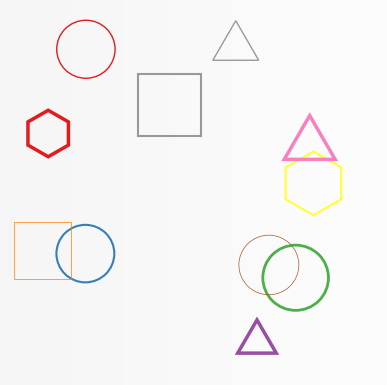[{"shape": "hexagon", "thickness": 2.5, "radius": 0.3, "center": [0.124, 0.653]}, {"shape": "circle", "thickness": 1, "radius": 0.38, "center": [0.222, 0.872]}, {"shape": "circle", "thickness": 1.5, "radius": 0.37, "center": [0.22, 0.341]}, {"shape": "circle", "thickness": 2, "radius": 0.42, "center": [0.763, 0.279]}, {"shape": "triangle", "thickness": 2.5, "radius": 0.29, "center": [0.663, 0.112]}, {"shape": "square", "thickness": 0.5, "radius": 0.37, "center": [0.11, 0.349]}, {"shape": "hexagon", "thickness": 1.5, "radius": 0.41, "center": [0.809, 0.524]}, {"shape": "circle", "thickness": 0.5, "radius": 0.39, "center": [0.694, 0.312]}, {"shape": "triangle", "thickness": 2.5, "radius": 0.38, "center": [0.799, 0.624]}, {"shape": "triangle", "thickness": 1, "radius": 0.34, "center": [0.608, 0.878]}, {"shape": "square", "thickness": 1.5, "radius": 0.4, "center": [0.437, 0.728]}]